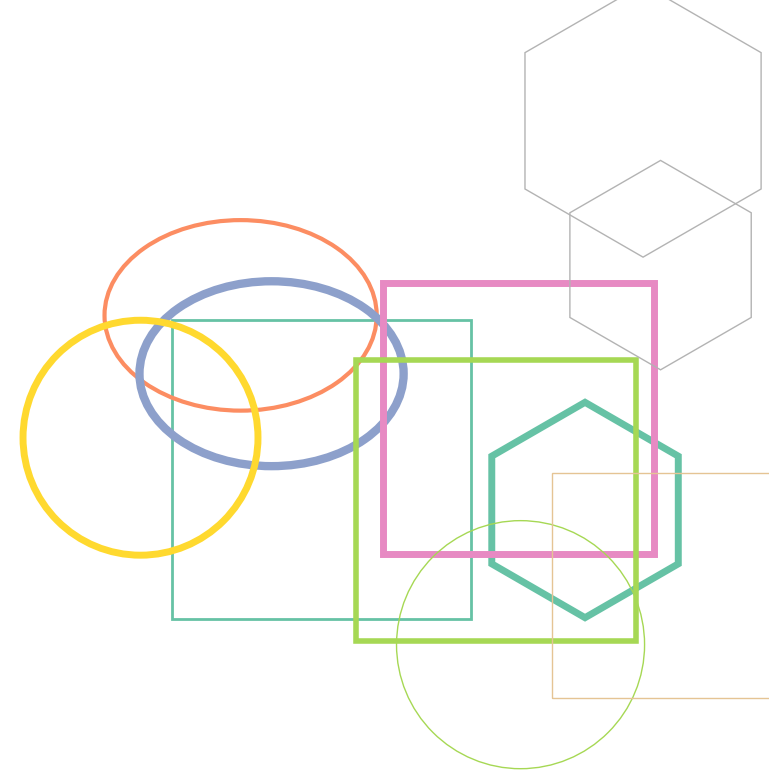[{"shape": "hexagon", "thickness": 2.5, "radius": 0.7, "center": [0.76, 0.338]}, {"shape": "square", "thickness": 1, "radius": 0.97, "center": [0.417, 0.39]}, {"shape": "oval", "thickness": 1.5, "radius": 0.88, "center": [0.312, 0.59]}, {"shape": "oval", "thickness": 3, "radius": 0.86, "center": [0.353, 0.515]}, {"shape": "square", "thickness": 2.5, "radius": 0.88, "center": [0.674, 0.457]}, {"shape": "circle", "thickness": 0.5, "radius": 0.81, "center": [0.676, 0.163]}, {"shape": "square", "thickness": 2, "radius": 0.91, "center": [0.644, 0.35]}, {"shape": "circle", "thickness": 2.5, "radius": 0.76, "center": [0.182, 0.432]}, {"shape": "square", "thickness": 0.5, "radius": 0.73, "center": [0.862, 0.24]}, {"shape": "hexagon", "thickness": 0.5, "radius": 0.68, "center": [0.858, 0.656]}, {"shape": "hexagon", "thickness": 0.5, "radius": 0.89, "center": [0.835, 0.843]}]